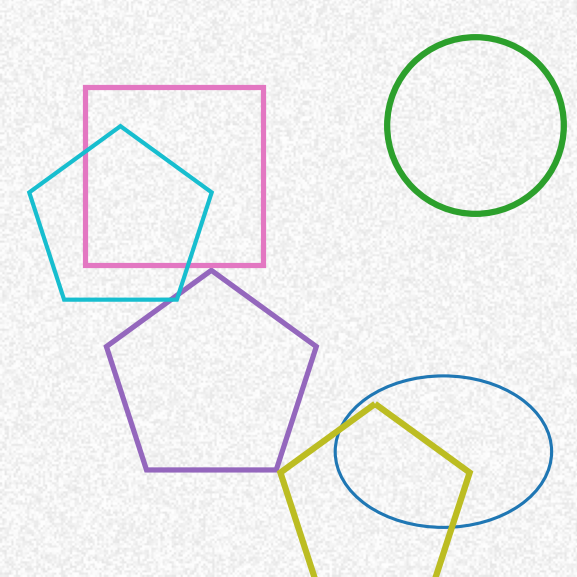[{"shape": "oval", "thickness": 1.5, "radius": 0.94, "center": [0.768, 0.217]}, {"shape": "circle", "thickness": 3, "radius": 0.76, "center": [0.823, 0.782]}, {"shape": "pentagon", "thickness": 2.5, "radius": 0.96, "center": [0.366, 0.34]}, {"shape": "square", "thickness": 2.5, "radius": 0.77, "center": [0.302, 0.695]}, {"shape": "pentagon", "thickness": 3, "radius": 0.86, "center": [0.649, 0.128]}, {"shape": "pentagon", "thickness": 2, "radius": 0.83, "center": [0.209, 0.615]}]